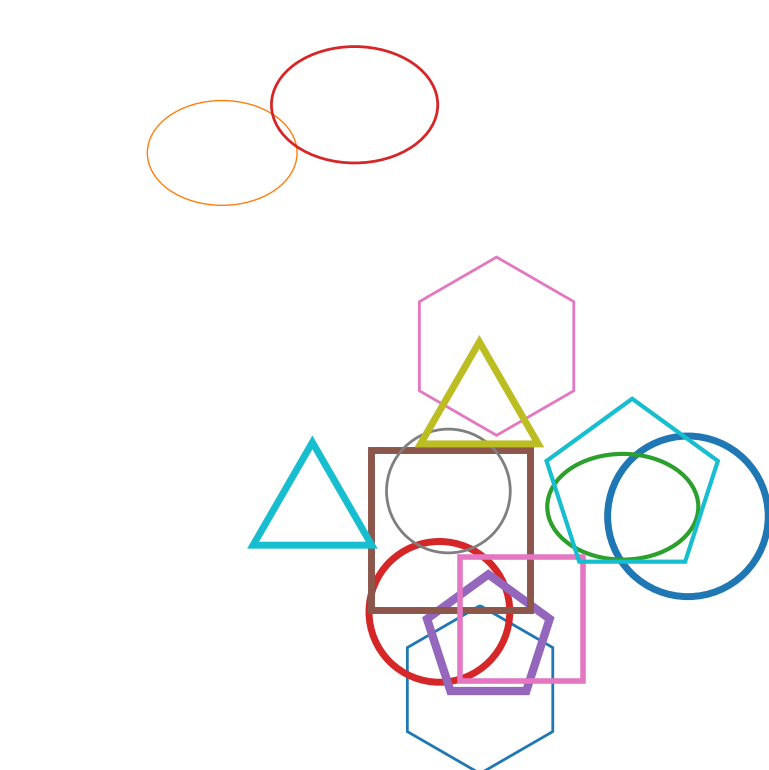[{"shape": "hexagon", "thickness": 1, "radius": 0.55, "center": [0.623, 0.104]}, {"shape": "circle", "thickness": 2.5, "radius": 0.52, "center": [0.893, 0.329]}, {"shape": "oval", "thickness": 0.5, "radius": 0.49, "center": [0.289, 0.801]}, {"shape": "oval", "thickness": 1.5, "radius": 0.49, "center": [0.809, 0.342]}, {"shape": "circle", "thickness": 2.5, "radius": 0.46, "center": [0.571, 0.205]}, {"shape": "oval", "thickness": 1, "radius": 0.54, "center": [0.46, 0.864]}, {"shape": "pentagon", "thickness": 3, "radius": 0.42, "center": [0.634, 0.17]}, {"shape": "square", "thickness": 2.5, "radius": 0.52, "center": [0.585, 0.312]}, {"shape": "square", "thickness": 2, "radius": 0.4, "center": [0.677, 0.197]}, {"shape": "hexagon", "thickness": 1, "radius": 0.58, "center": [0.645, 0.55]}, {"shape": "circle", "thickness": 1, "radius": 0.4, "center": [0.582, 0.362]}, {"shape": "triangle", "thickness": 2.5, "radius": 0.44, "center": [0.623, 0.468]}, {"shape": "pentagon", "thickness": 1.5, "radius": 0.58, "center": [0.821, 0.365]}, {"shape": "triangle", "thickness": 2.5, "radius": 0.44, "center": [0.406, 0.336]}]